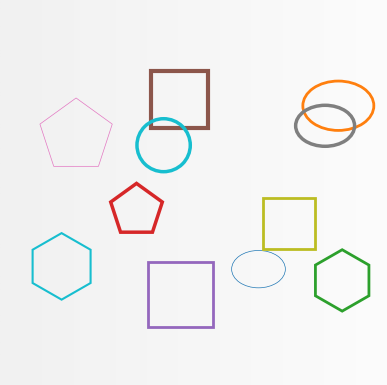[{"shape": "oval", "thickness": 0.5, "radius": 0.35, "center": [0.667, 0.301]}, {"shape": "oval", "thickness": 2, "radius": 0.46, "center": [0.873, 0.725]}, {"shape": "hexagon", "thickness": 2, "radius": 0.4, "center": [0.883, 0.272]}, {"shape": "pentagon", "thickness": 2.5, "radius": 0.35, "center": [0.352, 0.454]}, {"shape": "square", "thickness": 2, "radius": 0.42, "center": [0.467, 0.235]}, {"shape": "square", "thickness": 3, "radius": 0.37, "center": [0.464, 0.742]}, {"shape": "pentagon", "thickness": 0.5, "radius": 0.49, "center": [0.196, 0.647]}, {"shape": "oval", "thickness": 2.5, "radius": 0.38, "center": [0.839, 0.673]}, {"shape": "square", "thickness": 2, "radius": 0.33, "center": [0.745, 0.419]}, {"shape": "circle", "thickness": 2.5, "radius": 0.34, "center": [0.422, 0.623]}, {"shape": "hexagon", "thickness": 1.5, "radius": 0.43, "center": [0.159, 0.308]}]